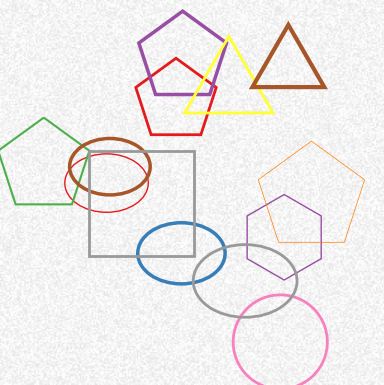[{"shape": "oval", "thickness": 1, "radius": 0.54, "center": [0.277, 0.524]}, {"shape": "pentagon", "thickness": 2, "radius": 0.55, "center": [0.457, 0.739]}, {"shape": "oval", "thickness": 2.5, "radius": 0.57, "center": [0.471, 0.342]}, {"shape": "pentagon", "thickness": 1.5, "radius": 0.62, "center": [0.114, 0.57]}, {"shape": "pentagon", "thickness": 2.5, "radius": 0.6, "center": [0.474, 0.851]}, {"shape": "hexagon", "thickness": 1, "radius": 0.56, "center": [0.738, 0.384]}, {"shape": "pentagon", "thickness": 0.5, "radius": 0.73, "center": [0.809, 0.488]}, {"shape": "triangle", "thickness": 2, "radius": 0.66, "center": [0.594, 0.773]}, {"shape": "oval", "thickness": 2.5, "radius": 0.52, "center": [0.285, 0.567]}, {"shape": "triangle", "thickness": 3, "radius": 0.54, "center": [0.749, 0.828]}, {"shape": "circle", "thickness": 2, "radius": 0.61, "center": [0.728, 0.112]}, {"shape": "square", "thickness": 2, "radius": 0.68, "center": [0.368, 0.47]}, {"shape": "oval", "thickness": 2, "radius": 0.67, "center": [0.637, 0.27]}]